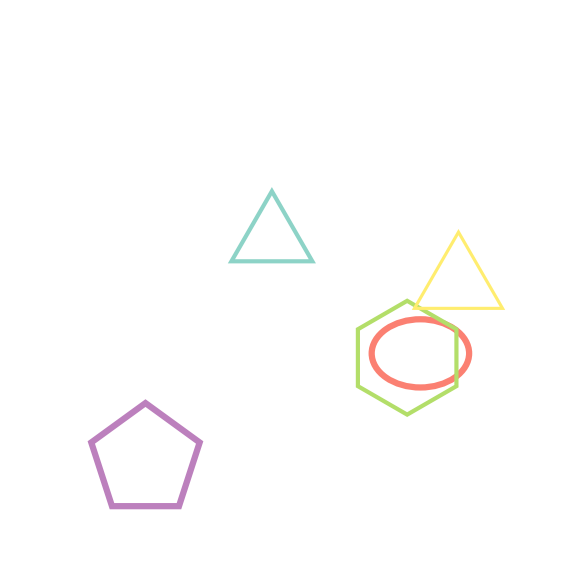[{"shape": "triangle", "thickness": 2, "radius": 0.4, "center": [0.471, 0.587]}, {"shape": "oval", "thickness": 3, "radius": 0.42, "center": [0.728, 0.387]}, {"shape": "hexagon", "thickness": 2, "radius": 0.49, "center": [0.705, 0.38]}, {"shape": "pentagon", "thickness": 3, "radius": 0.49, "center": [0.252, 0.202]}, {"shape": "triangle", "thickness": 1.5, "radius": 0.44, "center": [0.794, 0.509]}]